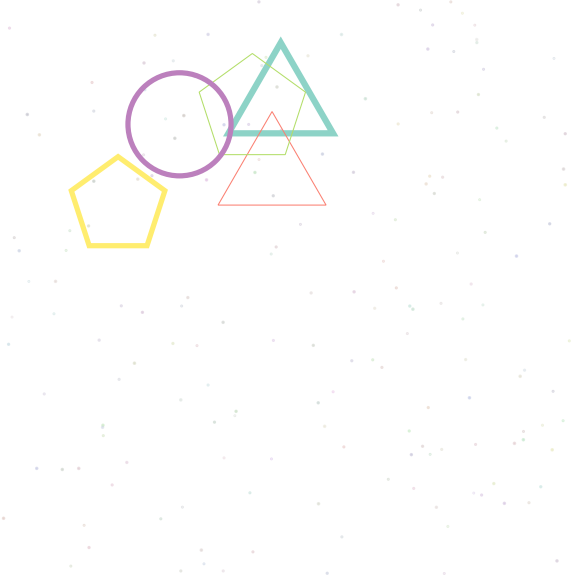[{"shape": "triangle", "thickness": 3, "radius": 0.52, "center": [0.486, 0.821]}, {"shape": "triangle", "thickness": 0.5, "radius": 0.54, "center": [0.471, 0.698]}, {"shape": "pentagon", "thickness": 0.5, "radius": 0.48, "center": [0.437, 0.81]}, {"shape": "circle", "thickness": 2.5, "radius": 0.45, "center": [0.311, 0.784]}, {"shape": "pentagon", "thickness": 2.5, "radius": 0.43, "center": [0.204, 0.643]}]